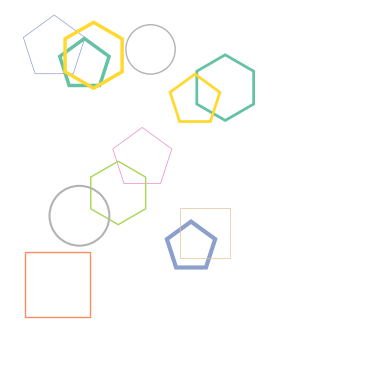[{"shape": "hexagon", "thickness": 2, "radius": 0.43, "center": [0.585, 0.772]}, {"shape": "pentagon", "thickness": 2.5, "radius": 0.34, "center": [0.219, 0.833]}, {"shape": "square", "thickness": 1, "radius": 0.43, "center": [0.15, 0.262]}, {"shape": "pentagon", "thickness": 0.5, "radius": 0.42, "center": [0.141, 0.877]}, {"shape": "pentagon", "thickness": 3, "radius": 0.33, "center": [0.496, 0.359]}, {"shape": "pentagon", "thickness": 0.5, "radius": 0.4, "center": [0.37, 0.588]}, {"shape": "hexagon", "thickness": 1, "radius": 0.41, "center": [0.307, 0.499]}, {"shape": "pentagon", "thickness": 2, "radius": 0.34, "center": [0.506, 0.739]}, {"shape": "hexagon", "thickness": 2.5, "radius": 0.43, "center": [0.243, 0.856]}, {"shape": "square", "thickness": 0.5, "radius": 0.33, "center": [0.532, 0.395]}, {"shape": "circle", "thickness": 1, "radius": 0.32, "center": [0.391, 0.872]}, {"shape": "circle", "thickness": 1.5, "radius": 0.39, "center": [0.206, 0.44]}]